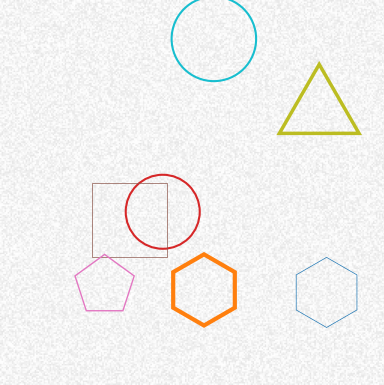[{"shape": "hexagon", "thickness": 0.5, "radius": 0.46, "center": [0.848, 0.24]}, {"shape": "hexagon", "thickness": 3, "radius": 0.46, "center": [0.53, 0.247]}, {"shape": "circle", "thickness": 1.5, "radius": 0.48, "center": [0.423, 0.45]}, {"shape": "square", "thickness": 0.5, "radius": 0.48, "center": [0.336, 0.429]}, {"shape": "pentagon", "thickness": 1, "radius": 0.4, "center": [0.272, 0.258]}, {"shape": "triangle", "thickness": 2.5, "radius": 0.6, "center": [0.829, 0.713]}, {"shape": "circle", "thickness": 1.5, "radius": 0.55, "center": [0.555, 0.899]}]